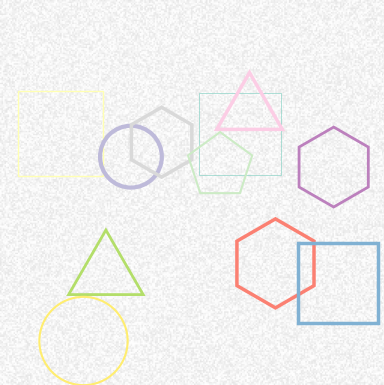[{"shape": "square", "thickness": 0.5, "radius": 0.54, "center": [0.623, 0.652]}, {"shape": "square", "thickness": 1, "radius": 0.55, "center": [0.158, 0.654]}, {"shape": "circle", "thickness": 3, "radius": 0.4, "center": [0.34, 0.593]}, {"shape": "hexagon", "thickness": 2.5, "radius": 0.58, "center": [0.715, 0.316]}, {"shape": "square", "thickness": 2.5, "radius": 0.52, "center": [0.878, 0.265]}, {"shape": "triangle", "thickness": 2, "radius": 0.56, "center": [0.275, 0.291]}, {"shape": "triangle", "thickness": 2.5, "radius": 0.49, "center": [0.648, 0.713]}, {"shape": "hexagon", "thickness": 2.5, "radius": 0.45, "center": [0.42, 0.631]}, {"shape": "hexagon", "thickness": 2, "radius": 0.52, "center": [0.867, 0.566]}, {"shape": "pentagon", "thickness": 1.5, "radius": 0.44, "center": [0.572, 0.569]}, {"shape": "circle", "thickness": 1.5, "radius": 0.57, "center": [0.217, 0.114]}]